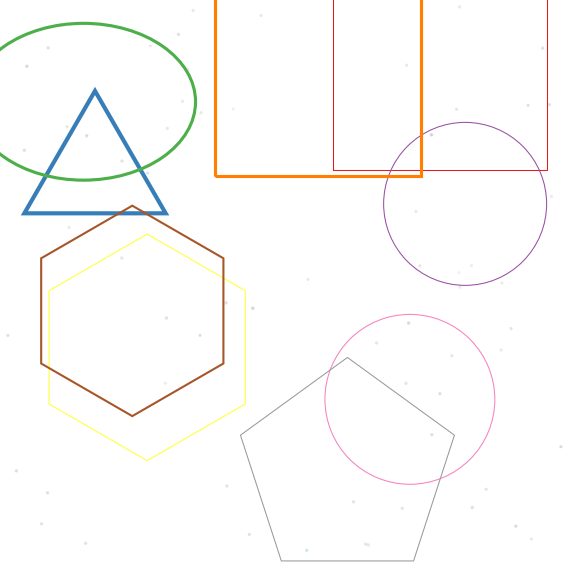[{"shape": "square", "thickness": 0.5, "radius": 0.93, "center": [0.762, 0.89]}, {"shape": "triangle", "thickness": 2, "radius": 0.71, "center": [0.164, 0.7]}, {"shape": "oval", "thickness": 1.5, "radius": 0.97, "center": [0.145, 0.823]}, {"shape": "circle", "thickness": 0.5, "radius": 0.71, "center": [0.805, 0.646]}, {"shape": "square", "thickness": 1.5, "radius": 0.89, "center": [0.551, 0.872]}, {"shape": "hexagon", "thickness": 0.5, "radius": 0.98, "center": [0.255, 0.398]}, {"shape": "hexagon", "thickness": 1, "radius": 0.91, "center": [0.229, 0.461]}, {"shape": "circle", "thickness": 0.5, "radius": 0.74, "center": [0.71, 0.308]}, {"shape": "pentagon", "thickness": 0.5, "radius": 0.97, "center": [0.602, 0.185]}]